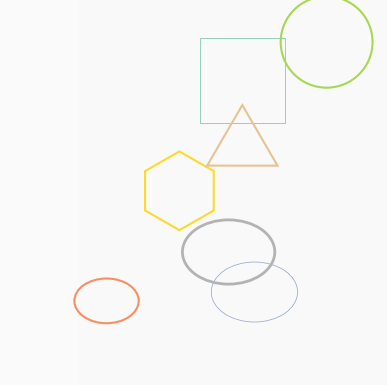[{"shape": "square", "thickness": 0.5, "radius": 0.55, "center": [0.626, 0.79]}, {"shape": "oval", "thickness": 1.5, "radius": 0.41, "center": [0.275, 0.219]}, {"shape": "oval", "thickness": 0.5, "radius": 0.56, "center": [0.657, 0.242]}, {"shape": "circle", "thickness": 1.5, "radius": 0.59, "center": [0.843, 0.891]}, {"shape": "hexagon", "thickness": 1.5, "radius": 0.51, "center": [0.463, 0.504]}, {"shape": "triangle", "thickness": 1.5, "radius": 0.52, "center": [0.625, 0.622]}, {"shape": "oval", "thickness": 2, "radius": 0.6, "center": [0.59, 0.345]}]